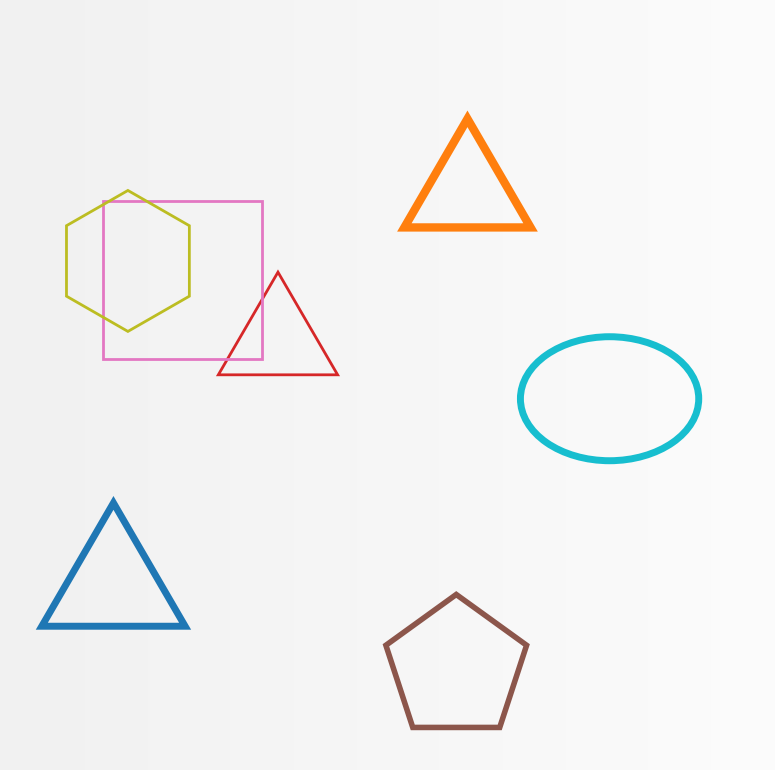[{"shape": "triangle", "thickness": 2.5, "radius": 0.53, "center": [0.146, 0.24]}, {"shape": "triangle", "thickness": 3, "radius": 0.47, "center": [0.603, 0.752]}, {"shape": "triangle", "thickness": 1, "radius": 0.44, "center": [0.359, 0.558]}, {"shape": "pentagon", "thickness": 2, "radius": 0.48, "center": [0.589, 0.132]}, {"shape": "square", "thickness": 1, "radius": 0.51, "center": [0.236, 0.637]}, {"shape": "hexagon", "thickness": 1, "radius": 0.46, "center": [0.165, 0.661]}, {"shape": "oval", "thickness": 2.5, "radius": 0.58, "center": [0.787, 0.482]}]